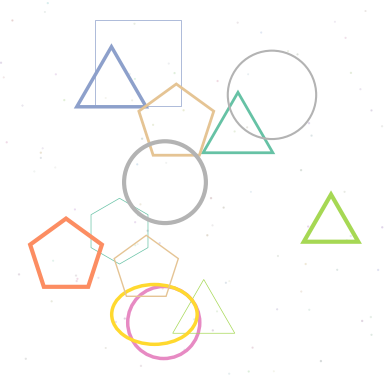[{"shape": "triangle", "thickness": 2, "radius": 0.52, "center": [0.618, 0.656]}, {"shape": "hexagon", "thickness": 0.5, "radius": 0.43, "center": [0.31, 0.4]}, {"shape": "pentagon", "thickness": 3, "radius": 0.49, "center": [0.171, 0.334]}, {"shape": "triangle", "thickness": 2.5, "radius": 0.52, "center": [0.289, 0.775]}, {"shape": "square", "thickness": 0.5, "radius": 0.56, "center": [0.359, 0.835]}, {"shape": "circle", "thickness": 2.5, "radius": 0.47, "center": [0.425, 0.162]}, {"shape": "triangle", "thickness": 3, "radius": 0.41, "center": [0.86, 0.413]}, {"shape": "triangle", "thickness": 0.5, "radius": 0.47, "center": [0.529, 0.181]}, {"shape": "oval", "thickness": 2.5, "radius": 0.55, "center": [0.401, 0.183]}, {"shape": "pentagon", "thickness": 1, "radius": 0.44, "center": [0.38, 0.301]}, {"shape": "pentagon", "thickness": 2, "radius": 0.51, "center": [0.458, 0.68]}, {"shape": "circle", "thickness": 3, "radius": 0.53, "center": [0.429, 0.527]}, {"shape": "circle", "thickness": 1.5, "radius": 0.57, "center": [0.706, 0.754]}]